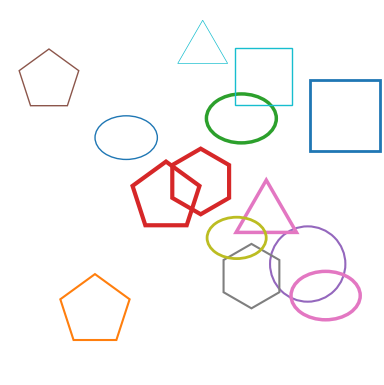[{"shape": "square", "thickness": 2, "radius": 0.46, "center": [0.896, 0.7]}, {"shape": "oval", "thickness": 1, "radius": 0.4, "center": [0.328, 0.643]}, {"shape": "pentagon", "thickness": 1.5, "radius": 0.47, "center": [0.247, 0.193]}, {"shape": "oval", "thickness": 2.5, "radius": 0.45, "center": [0.627, 0.692]}, {"shape": "hexagon", "thickness": 3, "radius": 0.43, "center": [0.521, 0.529]}, {"shape": "pentagon", "thickness": 3, "radius": 0.46, "center": [0.431, 0.489]}, {"shape": "circle", "thickness": 1.5, "radius": 0.49, "center": [0.799, 0.314]}, {"shape": "pentagon", "thickness": 1, "radius": 0.41, "center": [0.127, 0.791]}, {"shape": "oval", "thickness": 2.5, "radius": 0.45, "center": [0.846, 0.232]}, {"shape": "triangle", "thickness": 2.5, "radius": 0.45, "center": [0.692, 0.442]}, {"shape": "hexagon", "thickness": 1.5, "radius": 0.42, "center": [0.653, 0.283]}, {"shape": "oval", "thickness": 2, "radius": 0.38, "center": [0.615, 0.382]}, {"shape": "square", "thickness": 1, "radius": 0.37, "center": [0.685, 0.801]}, {"shape": "triangle", "thickness": 0.5, "radius": 0.37, "center": [0.526, 0.873]}]